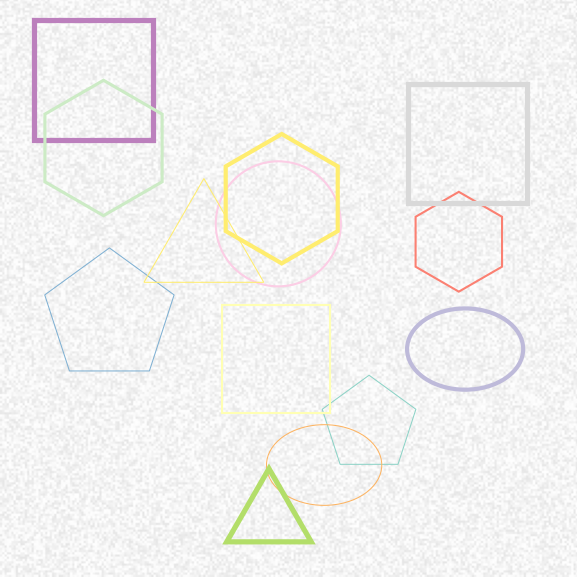[{"shape": "pentagon", "thickness": 0.5, "radius": 0.43, "center": [0.639, 0.264]}, {"shape": "square", "thickness": 1, "radius": 0.47, "center": [0.478, 0.378]}, {"shape": "oval", "thickness": 2, "radius": 0.5, "center": [0.805, 0.395]}, {"shape": "hexagon", "thickness": 1, "radius": 0.43, "center": [0.794, 0.581]}, {"shape": "pentagon", "thickness": 0.5, "radius": 0.59, "center": [0.189, 0.452]}, {"shape": "oval", "thickness": 0.5, "radius": 0.5, "center": [0.561, 0.194]}, {"shape": "triangle", "thickness": 2.5, "radius": 0.42, "center": [0.466, 0.103]}, {"shape": "circle", "thickness": 1, "radius": 0.54, "center": [0.482, 0.612]}, {"shape": "square", "thickness": 2.5, "radius": 0.52, "center": [0.809, 0.751]}, {"shape": "square", "thickness": 2.5, "radius": 0.52, "center": [0.162, 0.861]}, {"shape": "hexagon", "thickness": 1.5, "radius": 0.59, "center": [0.179, 0.743]}, {"shape": "triangle", "thickness": 0.5, "radius": 0.6, "center": [0.353, 0.57]}, {"shape": "hexagon", "thickness": 2, "radius": 0.56, "center": [0.488, 0.655]}]